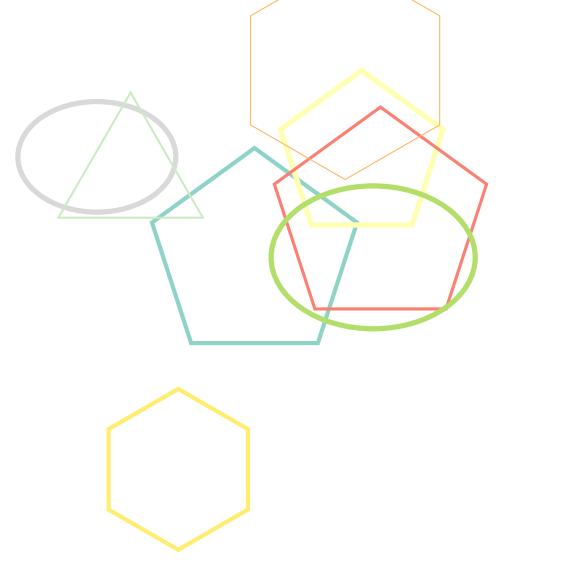[{"shape": "pentagon", "thickness": 2, "radius": 0.93, "center": [0.441, 0.556]}, {"shape": "pentagon", "thickness": 2.5, "radius": 0.74, "center": [0.626, 0.729]}, {"shape": "pentagon", "thickness": 1.5, "radius": 0.97, "center": [0.659, 0.62]}, {"shape": "hexagon", "thickness": 0.5, "radius": 0.95, "center": [0.598, 0.877]}, {"shape": "oval", "thickness": 2.5, "radius": 0.88, "center": [0.646, 0.554]}, {"shape": "oval", "thickness": 2.5, "radius": 0.68, "center": [0.168, 0.728]}, {"shape": "triangle", "thickness": 1, "radius": 0.72, "center": [0.226, 0.694]}, {"shape": "hexagon", "thickness": 2, "radius": 0.7, "center": [0.309, 0.186]}]